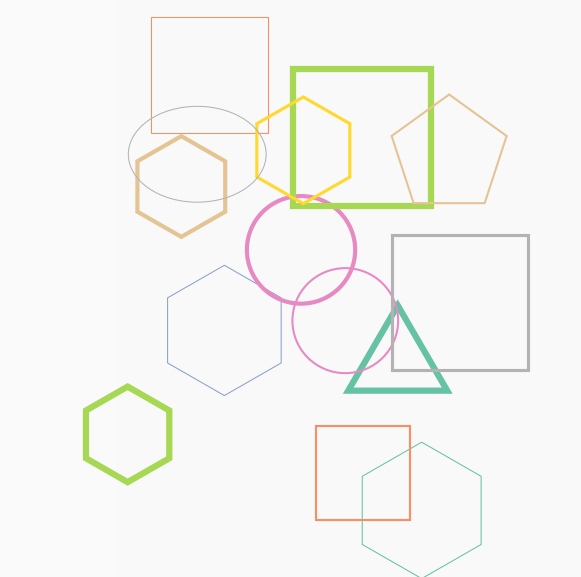[{"shape": "triangle", "thickness": 3, "radius": 0.49, "center": [0.684, 0.372]}, {"shape": "hexagon", "thickness": 0.5, "radius": 0.59, "center": [0.725, 0.115]}, {"shape": "square", "thickness": 0.5, "radius": 0.5, "center": [0.361, 0.87]}, {"shape": "square", "thickness": 1, "radius": 0.4, "center": [0.624, 0.18]}, {"shape": "hexagon", "thickness": 0.5, "radius": 0.56, "center": [0.386, 0.427]}, {"shape": "circle", "thickness": 2, "radius": 0.47, "center": [0.518, 0.566]}, {"shape": "circle", "thickness": 1, "radius": 0.45, "center": [0.594, 0.444]}, {"shape": "hexagon", "thickness": 3, "radius": 0.41, "center": [0.22, 0.247]}, {"shape": "square", "thickness": 3, "radius": 0.59, "center": [0.623, 0.761]}, {"shape": "hexagon", "thickness": 1.5, "radius": 0.46, "center": [0.522, 0.739]}, {"shape": "pentagon", "thickness": 1, "radius": 0.52, "center": [0.773, 0.731]}, {"shape": "hexagon", "thickness": 2, "radius": 0.44, "center": [0.312, 0.676]}, {"shape": "oval", "thickness": 0.5, "radius": 0.59, "center": [0.339, 0.732]}, {"shape": "square", "thickness": 1.5, "radius": 0.58, "center": [0.791, 0.475]}]